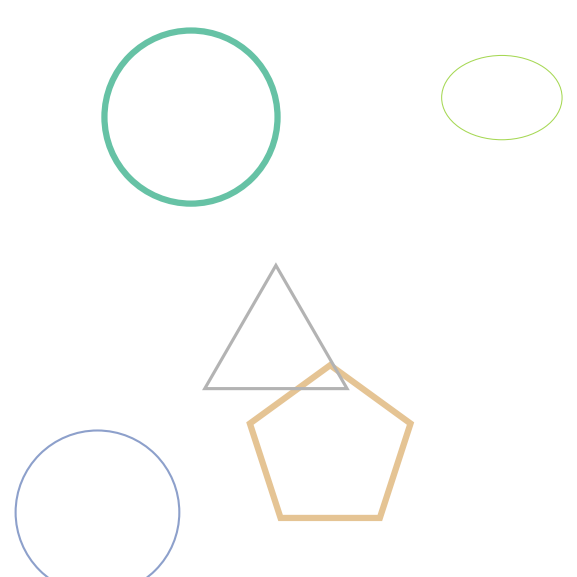[{"shape": "circle", "thickness": 3, "radius": 0.75, "center": [0.331, 0.796]}, {"shape": "circle", "thickness": 1, "radius": 0.71, "center": [0.169, 0.112]}, {"shape": "oval", "thickness": 0.5, "radius": 0.52, "center": [0.869, 0.83]}, {"shape": "pentagon", "thickness": 3, "radius": 0.73, "center": [0.572, 0.221]}, {"shape": "triangle", "thickness": 1.5, "radius": 0.71, "center": [0.478, 0.397]}]